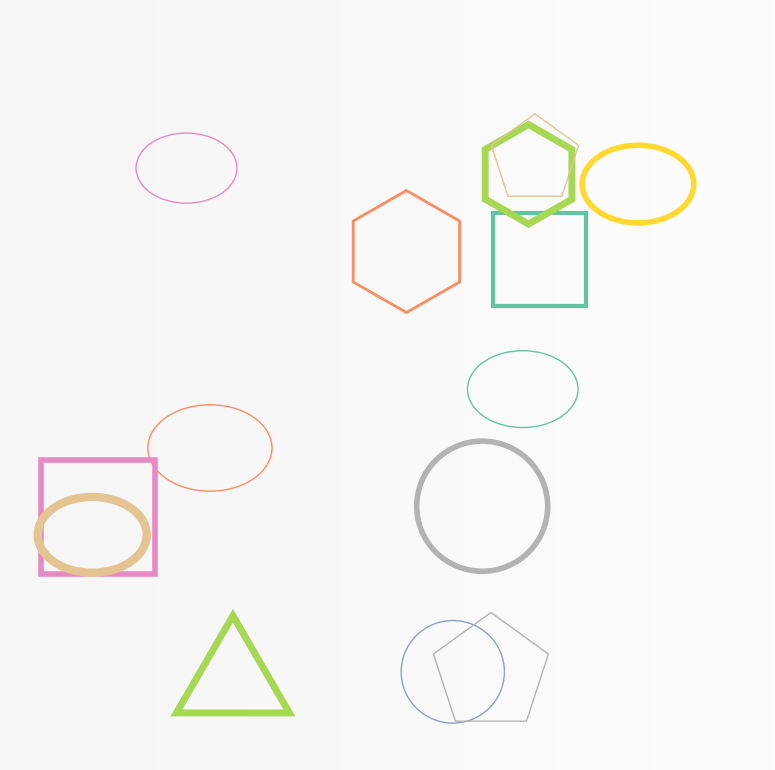[{"shape": "oval", "thickness": 0.5, "radius": 0.36, "center": [0.675, 0.495]}, {"shape": "square", "thickness": 1.5, "radius": 0.3, "center": [0.696, 0.663]}, {"shape": "oval", "thickness": 0.5, "radius": 0.4, "center": [0.271, 0.418]}, {"shape": "hexagon", "thickness": 1, "radius": 0.4, "center": [0.524, 0.673]}, {"shape": "circle", "thickness": 0.5, "radius": 0.33, "center": [0.584, 0.128]}, {"shape": "oval", "thickness": 0.5, "radius": 0.33, "center": [0.241, 0.782]}, {"shape": "square", "thickness": 2, "radius": 0.37, "center": [0.126, 0.329]}, {"shape": "hexagon", "thickness": 2.5, "radius": 0.32, "center": [0.682, 0.774]}, {"shape": "triangle", "thickness": 2.5, "radius": 0.42, "center": [0.301, 0.116]}, {"shape": "oval", "thickness": 2, "radius": 0.36, "center": [0.823, 0.761]}, {"shape": "oval", "thickness": 3, "radius": 0.35, "center": [0.119, 0.305]}, {"shape": "pentagon", "thickness": 0.5, "radius": 0.3, "center": [0.69, 0.793]}, {"shape": "pentagon", "thickness": 0.5, "radius": 0.39, "center": [0.633, 0.127]}, {"shape": "circle", "thickness": 2, "radius": 0.42, "center": [0.622, 0.343]}]